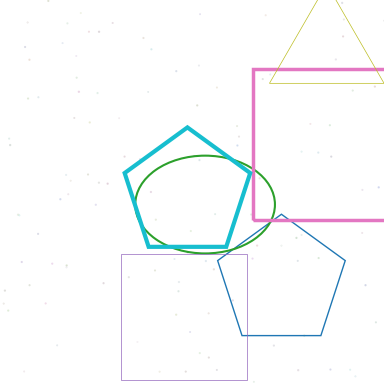[{"shape": "pentagon", "thickness": 1, "radius": 0.87, "center": [0.731, 0.269]}, {"shape": "oval", "thickness": 1.5, "radius": 0.91, "center": [0.533, 0.469]}, {"shape": "square", "thickness": 0.5, "radius": 0.82, "center": [0.478, 0.177]}, {"shape": "square", "thickness": 2.5, "radius": 0.98, "center": [0.853, 0.625]}, {"shape": "triangle", "thickness": 0.5, "radius": 0.86, "center": [0.849, 0.869]}, {"shape": "pentagon", "thickness": 3, "radius": 0.86, "center": [0.487, 0.498]}]